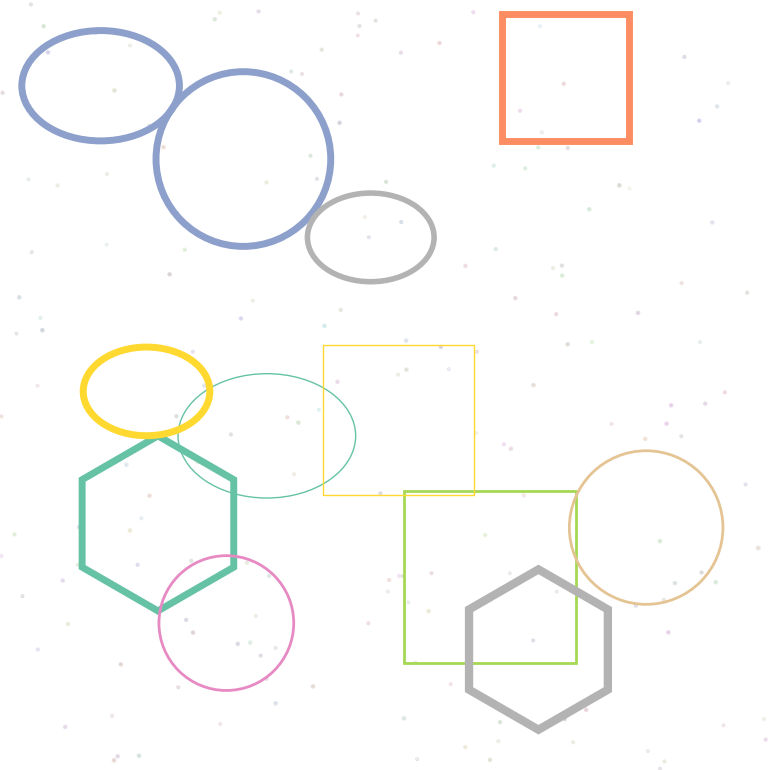[{"shape": "oval", "thickness": 0.5, "radius": 0.58, "center": [0.347, 0.434]}, {"shape": "hexagon", "thickness": 2.5, "radius": 0.57, "center": [0.205, 0.32]}, {"shape": "square", "thickness": 2.5, "radius": 0.41, "center": [0.735, 0.9]}, {"shape": "oval", "thickness": 2.5, "radius": 0.51, "center": [0.131, 0.889]}, {"shape": "circle", "thickness": 2.5, "radius": 0.57, "center": [0.316, 0.793]}, {"shape": "circle", "thickness": 1, "radius": 0.44, "center": [0.294, 0.191]}, {"shape": "square", "thickness": 1, "radius": 0.56, "center": [0.636, 0.25]}, {"shape": "oval", "thickness": 2.5, "radius": 0.41, "center": [0.19, 0.492]}, {"shape": "square", "thickness": 0.5, "radius": 0.49, "center": [0.517, 0.455]}, {"shape": "circle", "thickness": 1, "radius": 0.5, "center": [0.839, 0.315]}, {"shape": "oval", "thickness": 2, "radius": 0.41, "center": [0.482, 0.692]}, {"shape": "hexagon", "thickness": 3, "radius": 0.52, "center": [0.699, 0.156]}]